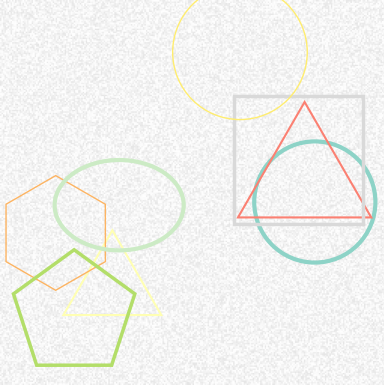[{"shape": "circle", "thickness": 3, "radius": 0.79, "center": [0.818, 0.475]}, {"shape": "triangle", "thickness": 1.5, "radius": 0.73, "center": [0.292, 0.255]}, {"shape": "triangle", "thickness": 1.5, "radius": 1.0, "center": [0.791, 0.535]}, {"shape": "hexagon", "thickness": 1, "radius": 0.74, "center": [0.145, 0.395]}, {"shape": "pentagon", "thickness": 2.5, "radius": 0.83, "center": [0.193, 0.185]}, {"shape": "square", "thickness": 2.5, "radius": 0.83, "center": [0.776, 0.585]}, {"shape": "oval", "thickness": 3, "radius": 0.84, "center": [0.31, 0.467]}, {"shape": "circle", "thickness": 1, "radius": 0.87, "center": [0.623, 0.864]}]